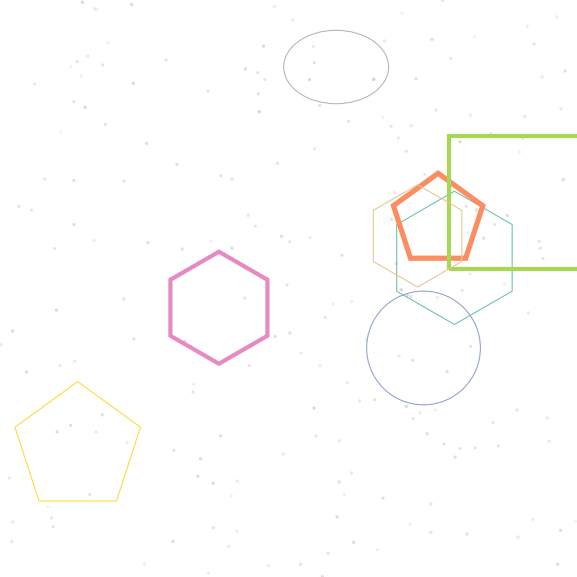[{"shape": "hexagon", "thickness": 0.5, "radius": 0.58, "center": [0.787, 0.553]}, {"shape": "pentagon", "thickness": 2.5, "radius": 0.41, "center": [0.759, 0.618]}, {"shape": "circle", "thickness": 0.5, "radius": 0.49, "center": [0.733, 0.397]}, {"shape": "hexagon", "thickness": 2, "radius": 0.49, "center": [0.379, 0.466]}, {"shape": "square", "thickness": 2, "radius": 0.58, "center": [0.892, 0.649]}, {"shape": "pentagon", "thickness": 0.5, "radius": 0.57, "center": [0.135, 0.224]}, {"shape": "hexagon", "thickness": 0.5, "radius": 0.44, "center": [0.723, 0.591]}, {"shape": "oval", "thickness": 0.5, "radius": 0.45, "center": [0.582, 0.883]}]